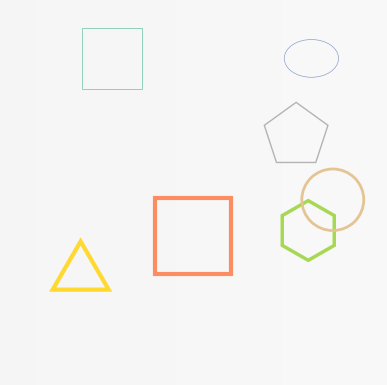[{"shape": "square", "thickness": 0.5, "radius": 0.39, "center": [0.289, 0.848]}, {"shape": "square", "thickness": 3, "radius": 0.49, "center": [0.499, 0.387]}, {"shape": "oval", "thickness": 0.5, "radius": 0.35, "center": [0.804, 0.848]}, {"shape": "hexagon", "thickness": 2.5, "radius": 0.39, "center": [0.795, 0.401]}, {"shape": "triangle", "thickness": 3, "radius": 0.42, "center": [0.208, 0.289]}, {"shape": "circle", "thickness": 2, "radius": 0.4, "center": [0.859, 0.481]}, {"shape": "pentagon", "thickness": 1, "radius": 0.43, "center": [0.764, 0.648]}]